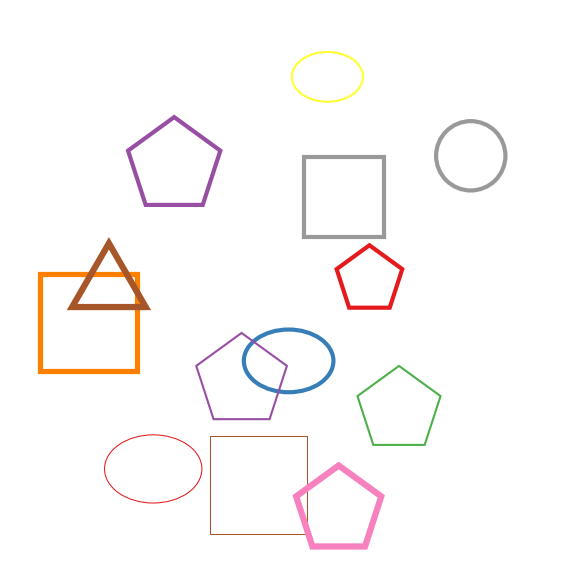[{"shape": "oval", "thickness": 0.5, "radius": 0.42, "center": [0.265, 0.187]}, {"shape": "pentagon", "thickness": 2, "radius": 0.3, "center": [0.64, 0.515]}, {"shape": "oval", "thickness": 2, "radius": 0.39, "center": [0.5, 0.374]}, {"shape": "pentagon", "thickness": 1, "radius": 0.38, "center": [0.691, 0.29]}, {"shape": "pentagon", "thickness": 1, "radius": 0.41, "center": [0.418, 0.34]}, {"shape": "pentagon", "thickness": 2, "radius": 0.42, "center": [0.302, 0.712]}, {"shape": "square", "thickness": 2.5, "radius": 0.42, "center": [0.154, 0.44]}, {"shape": "oval", "thickness": 1, "radius": 0.31, "center": [0.567, 0.866]}, {"shape": "triangle", "thickness": 3, "radius": 0.37, "center": [0.189, 0.504]}, {"shape": "square", "thickness": 0.5, "radius": 0.42, "center": [0.448, 0.159]}, {"shape": "pentagon", "thickness": 3, "radius": 0.39, "center": [0.587, 0.116]}, {"shape": "circle", "thickness": 2, "radius": 0.3, "center": [0.815, 0.729]}, {"shape": "square", "thickness": 2, "radius": 0.35, "center": [0.595, 0.657]}]